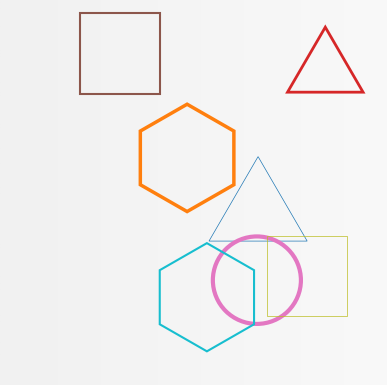[{"shape": "triangle", "thickness": 0.5, "radius": 0.73, "center": [0.666, 0.447]}, {"shape": "hexagon", "thickness": 2.5, "radius": 0.7, "center": [0.483, 0.59]}, {"shape": "triangle", "thickness": 2, "radius": 0.56, "center": [0.839, 0.817]}, {"shape": "square", "thickness": 1.5, "radius": 0.52, "center": [0.31, 0.861]}, {"shape": "circle", "thickness": 3, "radius": 0.57, "center": [0.663, 0.272]}, {"shape": "square", "thickness": 0.5, "radius": 0.52, "center": [0.793, 0.283]}, {"shape": "hexagon", "thickness": 1.5, "radius": 0.7, "center": [0.534, 0.228]}]